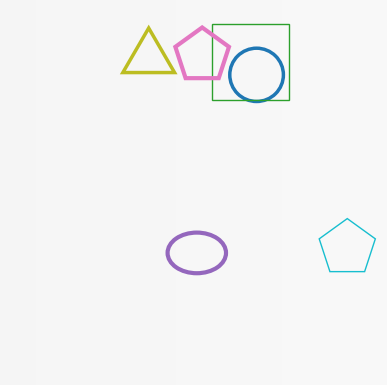[{"shape": "circle", "thickness": 2.5, "radius": 0.35, "center": [0.662, 0.806]}, {"shape": "square", "thickness": 1, "radius": 0.5, "center": [0.646, 0.839]}, {"shape": "oval", "thickness": 3, "radius": 0.38, "center": [0.508, 0.343]}, {"shape": "pentagon", "thickness": 3, "radius": 0.36, "center": [0.522, 0.856]}, {"shape": "triangle", "thickness": 2.5, "radius": 0.39, "center": [0.384, 0.85]}, {"shape": "pentagon", "thickness": 1, "radius": 0.38, "center": [0.896, 0.356]}]